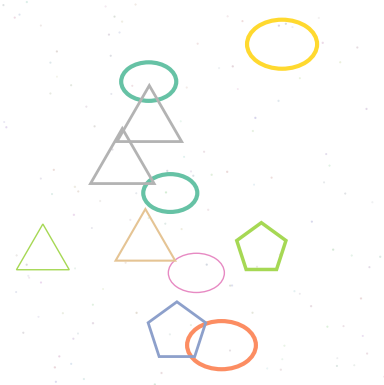[{"shape": "oval", "thickness": 3, "radius": 0.36, "center": [0.386, 0.788]}, {"shape": "oval", "thickness": 3, "radius": 0.35, "center": [0.442, 0.499]}, {"shape": "oval", "thickness": 3, "radius": 0.45, "center": [0.575, 0.103]}, {"shape": "pentagon", "thickness": 2, "radius": 0.39, "center": [0.46, 0.137]}, {"shape": "oval", "thickness": 1, "radius": 0.36, "center": [0.51, 0.291]}, {"shape": "pentagon", "thickness": 2.5, "radius": 0.34, "center": [0.679, 0.354]}, {"shape": "triangle", "thickness": 1, "radius": 0.4, "center": [0.111, 0.339]}, {"shape": "oval", "thickness": 3, "radius": 0.45, "center": [0.733, 0.885]}, {"shape": "triangle", "thickness": 1.5, "radius": 0.45, "center": [0.378, 0.368]}, {"shape": "triangle", "thickness": 2, "radius": 0.48, "center": [0.318, 0.571]}, {"shape": "triangle", "thickness": 2, "radius": 0.49, "center": [0.388, 0.681]}]